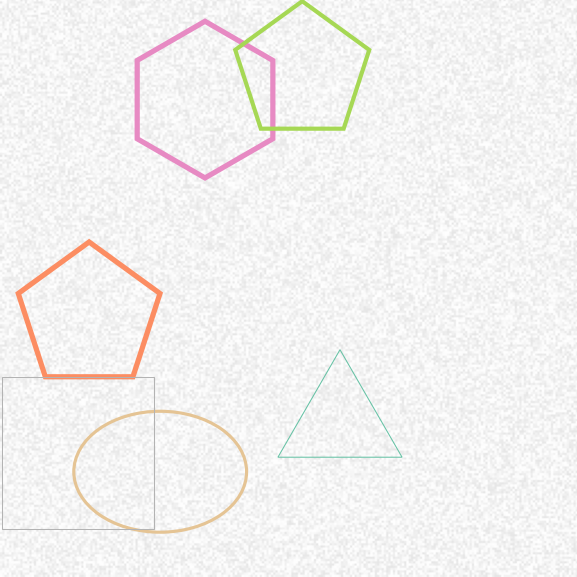[{"shape": "triangle", "thickness": 0.5, "radius": 0.62, "center": [0.589, 0.269]}, {"shape": "pentagon", "thickness": 2.5, "radius": 0.65, "center": [0.154, 0.451]}, {"shape": "hexagon", "thickness": 2.5, "radius": 0.68, "center": [0.355, 0.827]}, {"shape": "pentagon", "thickness": 2, "radius": 0.61, "center": [0.523, 0.875]}, {"shape": "oval", "thickness": 1.5, "radius": 0.75, "center": [0.277, 0.182]}, {"shape": "square", "thickness": 0.5, "radius": 0.66, "center": [0.135, 0.215]}]